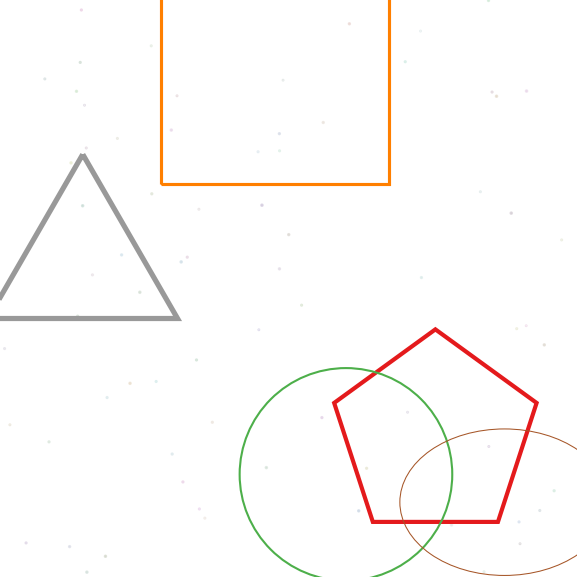[{"shape": "pentagon", "thickness": 2, "radius": 0.92, "center": [0.754, 0.244]}, {"shape": "circle", "thickness": 1, "radius": 0.92, "center": [0.599, 0.178]}, {"shape": "square", "thickness": 1.5, "radius": 0.99, "center": [0.476, 0.879]}, {"shape": "oval", "thickness": 0.5, "radius": 0.91, "center": [0.874, 0.13]}, {"shape": "triangle", "thickness": 2.5, "radius": 0.95, "center": [0.143, 0.542]}]